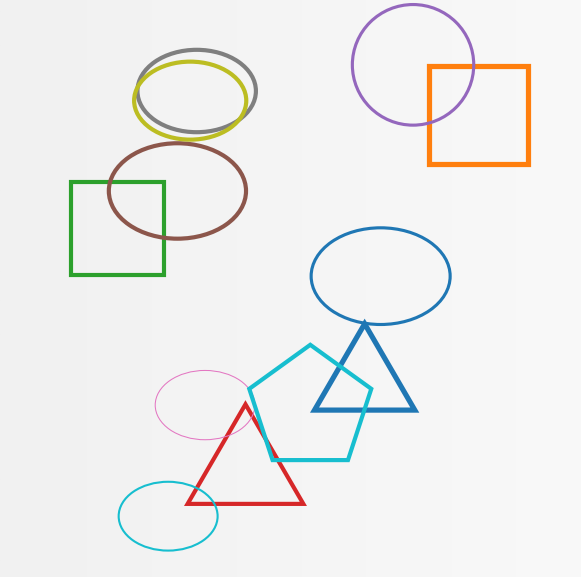[{"shape": "oval", "thickness": 1.5, "radius": 0.6, "center": [0.655, 0.521]}, {"shape": "triangle", "thickness": 2.5, "radius": 0.5, "center": [0.627, 0.339]}, {"shape": "square", "thickness": 2.5, "radius": 0.43, "center": [0.823, 0.8]}, {"shape": "square", "thickness": 2, "radius": 0.4, "center": [0.202, 0.603]}, {"shape": "triangle", "thickness": 2, "radius": 0.57, "center": [0.422, 0.184]}, {"shape": "circle", "thickness": 1.5, "radius": 0.52, "center": [0.711, 0.887]}, {"shape": "oval", "thickness": 2, "radius": 0.59, "center": [0.305, 0.668]}, {"shape": "oval", "thickness": 0.5, "radius": 0.43, "center": [0.353, 0.298]}, {"shape": "oval", "thickness": 2, "radius": 0.51, "center": [0.338, 0.842]}, {"shape": "oval", "thickness": 2, "radius": 0.48, "center": [0.327, 0.825]}, {"shape": "pentagon", "thickness": 2, "radius": 0.55, "center": [0.534, 0.292]}, {"shape": "oval", "thickness": 1, "radius": 0.43, "center": [0.289, 0.105]}]